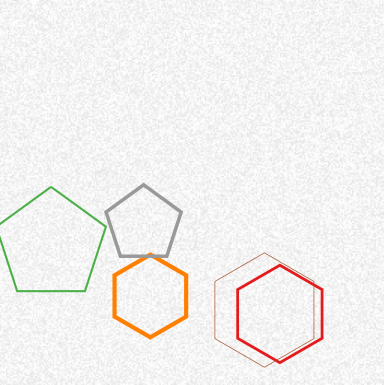[{"shape": "hexagon", "thickness": 2, "radius": 0.63, "center": [0.727, 0.185]}, {"shape": "pentagon", "thickness": 1.5, "radius": 0.75, "center": [0.133, 0.365]}, {"shape": "hexagon", "thickness": 3, "radius": 0.54, "center": [0.391, 0.231]}, {"shape": "hexagon", "thickness": 0.5, "radius": 0.74, "center": [0.687, 0.195]}, {"shape": "pentagon", "thickness": 2.5, "radius": 0.51, "center": [0.373, 0.417]}]